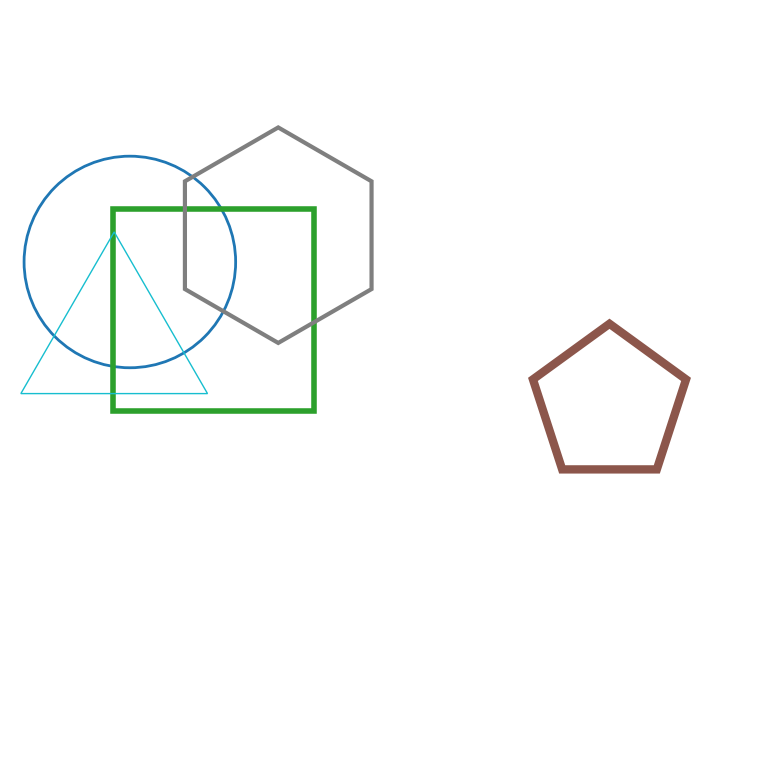[{"shape": "circle", "thickness": 1, "radius": 0.69, "center": [0.169, 0.66]}, {"shape": "square", "thickness": 2, "radius": 0.66, "center": [0.277, 0.598]}, {"shape": "pentagon", "thickness": 3, "radius": 0.52, "center": [0.792, 0.475]}, {"shape": "hexagon", "thickness": 1.5, "radius": 0.7, "center": [0.361, 0.695]}, {"shape": "triangle", "thickness": 0.5, "radius": 0.7, "center": [0.148, 0.559]}]